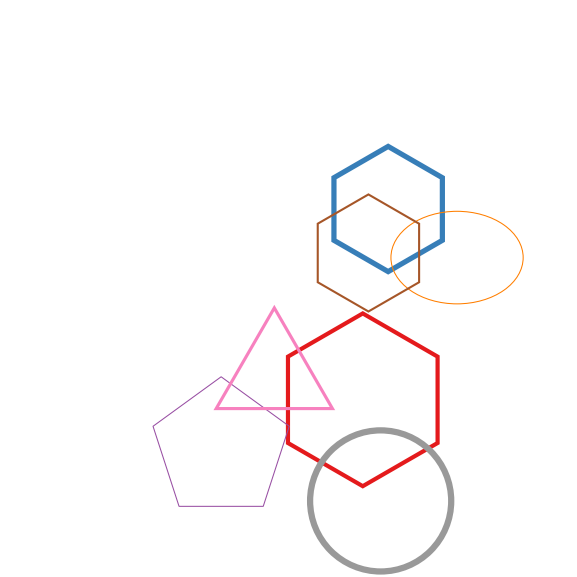[{"shape": "hexagon", "thickness": 2, "radius": 0.75, "center": [0.628, 0.307]}, {"shape": "hexagon", "thickness": 2.5, "radius": 0.54, "center": [0.672, 0.637]}, {"shape": "pentagon", "thickness": 0.5, "radius": 0.62, "center": [0.383, 0.223]}, {"shape": "oval", "thickness": 0.5, "radius": 0.57, "center": [0.791, 0.553]}, {"shape": "hexagon", "thickness": 1, "radius": 0.51, "center": [0.638, 0.561]}, {"shape": "triangle", "thickness": 1.5, "radius": 0.58, "center": [0.475, 0.35]}, {"shape": "circle", "thickness": 3, "radius": 0.61, "center": [0.659, 0.132]}]